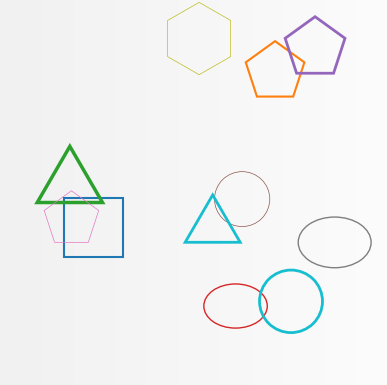[{"shape": "square", "thickness": 1.5, "radius": 0.38, "center": [0.241, 0.41]}, {"shape": "pentagon", "thickness": 1.5, "radius": 0.4, "center": [0.71, 0.814]}, {"shape": "triangle", "thickness": 2.5, "radius": 0.49, "center": [0.18, 0.523]}, {"shape": "oval", "thickness": 1, "radius": 0.41, "center": [0.608, 0.205]}, {"shape": "pentagon", "thickness": 2, "radius": 0.41, "center": [0.813, 0.875]}, {"shape": "circle", "thickness": 0.5, "radius": 0.36, "center": [0.625, 0.483]}, {"shape": "pentagon", "thickness": 0.5, "radius": 0.37, "center": [0.184, 0.43]}, {"shape": "oval", "thickness": 1, "radius": 0.47, "center": [0.864, 0.37]}, {"shape": "hexagon", "thickness": 0.5, "radius": 0.47, "center": [0.514, 0.9]}, {"shape": "circle", "thickness": 2, "radius": 0.41, "center": [0.751, 0.217]}, {"shape": "triangle", "thickness": 2, "radius": 0.41, "center": [0.549, 0.412]}]